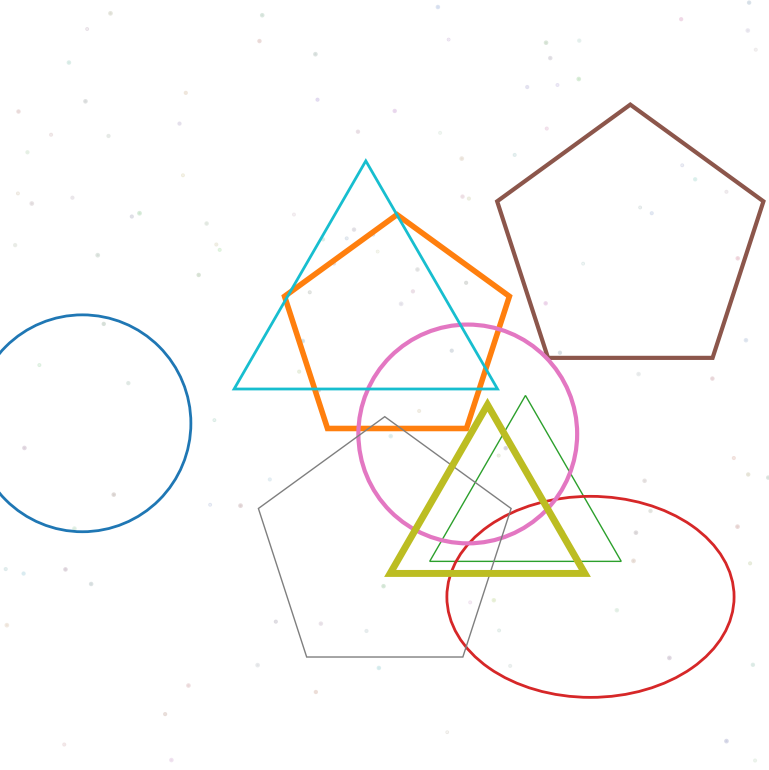[{"shape": "circle", "thickness": 1, "radius": 0.7, "center": [0.107, 0.45]}, {"shape": "pentagon", "thickness": 2, "radius": 0.77, "center": [0.516, 0.568]}, {"shape": "triangle", "thickness": 0.5, "radius": 0.72, "center": [0.682, 0.343]}, {"shape": "oval", "thickness": 1, "radius": 0.93, "center": [0.767, 0.225]}, {"shape": "pentagon", "thickness": 1.5, "radius": 0.91, "center": [0.819, 0.682]}, {"shape": "circle", "thickness": 1.5, "radius": 0.71, "center": [0.607, 0.436]}, {"shape": "pentagon", "thickness": 0.5, "radius": 0.86, "center": [0.5, 0.286]}, {"shape": "triangle", "thickness": 2.5, "radius": 0.73, "center": [0.633, 0.328]}, {"shape": "triangle", "thickness": 1, "radius": 0.99, "center": [0.475, 0.594]}]